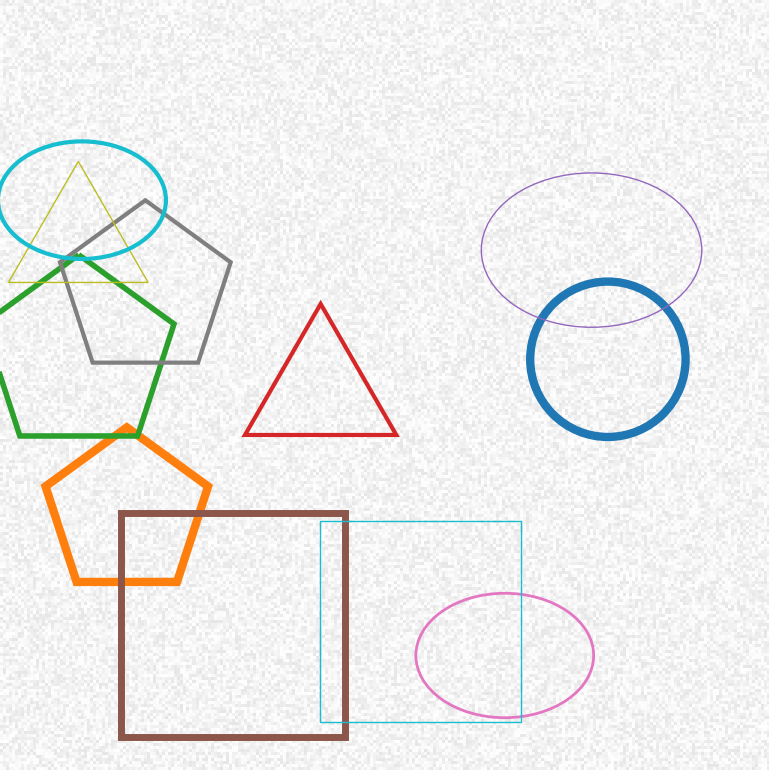[{"shape": "circle", "thickness": 3, "radius": 0.5, "center": [0.789, 0.533]}, {"shape": "pentagon", "thickness": 3, "radius": 0.55, "center": [0.165, 0.334]}, {"shape": "pentagon", "thickness": 2, "radius": 0.65, "center": [0.102, 0.539]}, {"shape": "triangle", "thickness": 1.5, "radius": 0.57, "center": [0.416, 0.492]}, {"shape": "oval", "thickness": 0.5, "radius": 0.72, "center": [0.768, 0.675]}, {"shape": "square", "thickness": 2.5, "radius": 0.73, "center": [0.303, 0.188]}, {"shape": "oval", "thickness": 1, "radius": 0.58, "center": [0.656, 0.149]}, {"shape": "pentagon", "thickness": 1.5, "radius": 0.58, "center": [0.189, 0.623]}, {"shape": "triangle", "thickness": 0.5, "radius": 0.52, "center": [0.102, 0.686]}, {"shape": "oval", "thickness": 1.5, "radius": 0.55, "center": [0.106, 0.74]}, {"shape": "square", "thickness": 0.5, "radius": 0.65, "center": [0.546, 0.193]}]